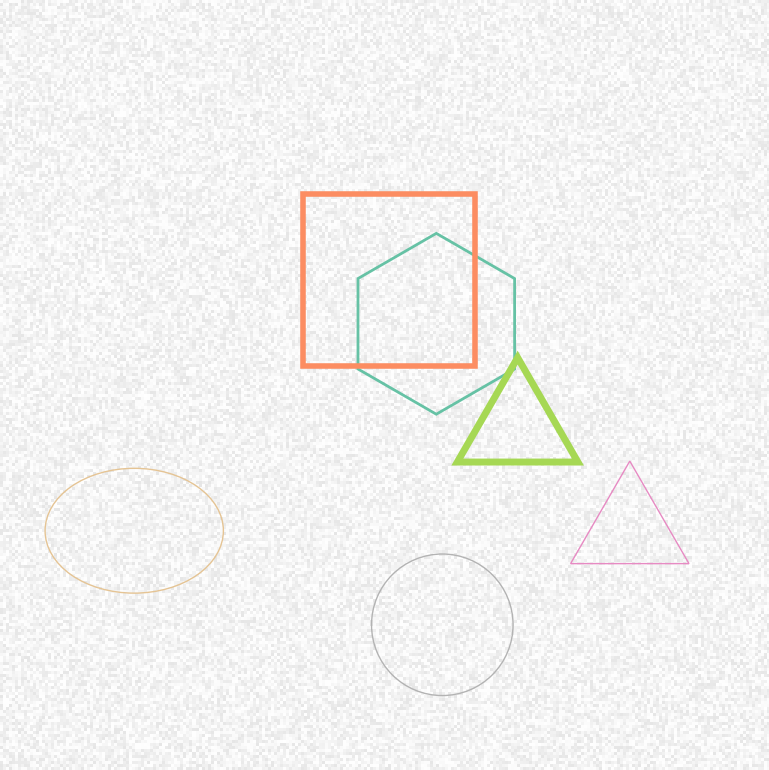[{"shape": "hexagon", "thickness": 1, "radius": 0.59, "center": [0.567, 0.58]}, {"shape": "square", "thickness": 2, "radius": 0.56, "center": [0.505, 0.636]}, {"shape": "triangle", "thickness": 0.5, "radius": 0.44, "center": [0.818, 0.312]}, {"shape": "triangle", "thickness": 2.5, "radius": 0.45, "center": [0.672, 0.445]}, {"shape": "oval", "thickness": 0.5, "radius": 0.58, "center": [0.174, 0.311]}, {"shape": "circle", "thickness": 0.5, "radius": 0.46, "center": [0.574, 0.189]}]